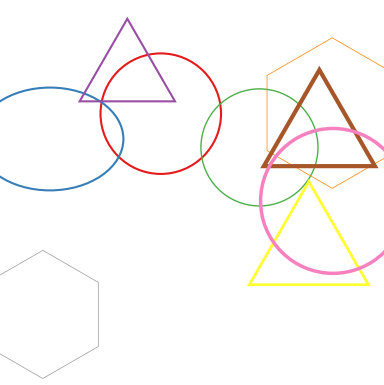[{"shape": "circle", "thickness": 1.5, "radius": 0.78, "center": [0.418, 0.705]}, {"shape": "oval", "thickness": 1.5, "radius": 0.95, "center": [0.13, 0.639]}, {"shape": "circle", "thickness": 1, "radius": 0.76, "center": [0.674, 0.617]}, {"shape": "triangle", "thickness": 1.5, "radius": 0.71, "center": [0.331, 0.808]}, {"shape": "hexagon", "thickness": 0.5, "radius": 0.98, "center": [0.863, 0.706]}, {"shape": "triangle", "thickness": 2, "radius": 0.89, "center": [0.802, 0.35]}, {"shape": "triangle", "thickness": 3, "radius": 0.83, "center": [0.83, 0.652]}, {"shape": "circle", "thickness": 2.5, "radius": 0.94, "center": [0.865, 0.478]}, {"shape": "hexagon", "thickness": 0.5, "radius": 0.83, "center": [0.111, 0.183]}]